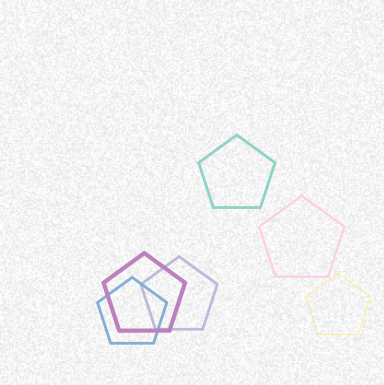[{"shape": "pentagon", "thickness": 2, "radius": 0.52, "center": [0.615, 0.545]}, {"shape": "pentagon", "thickness": 2, "radius": 0.52, "center": [0.465, 0.229]}, {"shape": "pentagon", "thickness": 2, "radius": 0.47, "center": [0.343, 0.185]}, {"shape": "pentagon", "thickness": 1.5, "radius": 0.58, "center": [0.784, 0.375]}, {"shape": "pentagon", "thickness": 3, "radius": 0.56, "center": [0.375, 0.231]}, {"shape": "pentagon", "thickness": 0.5, "radius": 0.44, "center": [0.878, 0.202]}]